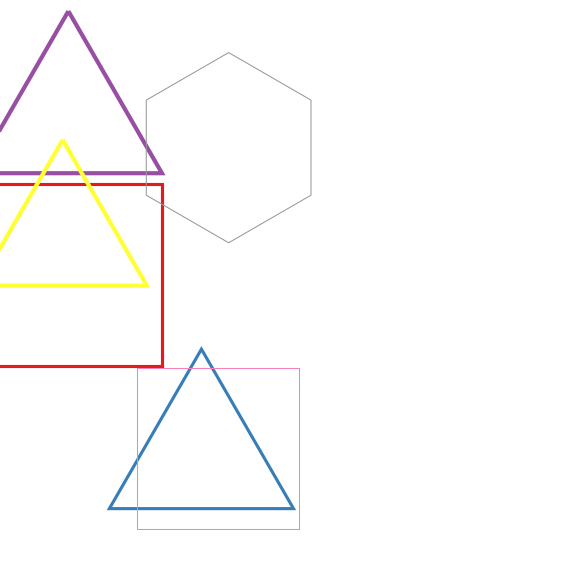[{"shape": "square", "thickness": 1.5, "radius": 0.78, "center": [0.124, 0.523]}, {"shape": "triangle", "thickness": 1.5, "radius": 0.92, "center": [0.349, 0.21]}, {"shape": "triangle", "thickness": 2, "radius": 0.94, "center": [0.118, 0.793]}, {"shape": "triangle", "thickness": 2, "radius": 0.84, "center": [0.108, 0.589]}, {"shape": "square", "thickness": 0.5, "radius": 0.7, "center": [0.378, 0.223]}, {"shape": "hexagon", "thickness": 0.5, "radius": 0.82, "center": [0.396, 0.743]}]